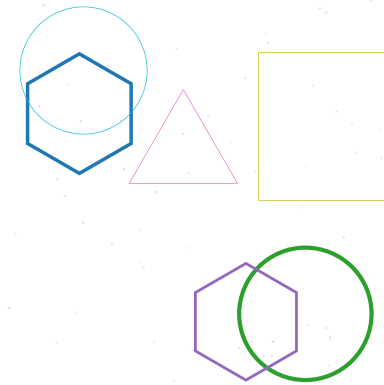[{"shape": "hexagon", "thickness": 2.5, "radius": 0.78, "center": [0.206, 0.705]}, {"shape": "circle", "thickness": 3, "radius": 0.86, "center": [0.793, 0.185]}, {"shape": "hexagon", "thickness": 2, "radius": 0.76, "center": [0.639, 0.164]}, {"shape": "triangle", "thickness": 0.5, "radius": 0.81, "center": [0.476, 0.605]}, {"shape": "square", "thickness": 0.5, "radius": 0.96, "center": [0.862, 0.674]}, {"shape": "circle", "thickness": 0.5, "radius": 0.83, "center": [0.217, 0.817]}]